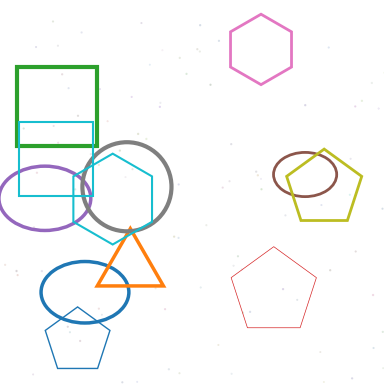[{"shape": "oval", "thickness": 2.5, "radius": 0.57, "center": [0.221, 0.241]}, {"shape": "pentagon", "thickness": 1, "radius": 0.44, "center": [0.202, 0.114]}, {"shape": "triangle", "thickness": 2.5, "radius": 0.5, "center": [0.339, 0.307]}, {"shape": "square", "thickness": 3, "radius": 0.51, "center": [0.148, 0.723]}, {"shape": "pentagon", "thickness": 0.5, "radius": 0.58, "center": [0.711, 0.243]}, {"shape": "oval", "thickness": 2.5, "radius": 0.6, "center": [0.117, 0.485]}, {"shape": "oval", "thickness": 2, "radius": 0.41, "center": [0.793, 0.547]}, {"shape": "hexagon", "thickness": 2, "radius": 0.46, "center": [0.678, 0.872]}, {"shape": "circle", "thickness": 3, "radius": 0.58, "center": [0.33, 0.515]}, {"shape": "pentagon", "thickness": 2, "radius": 0.51, "center": [0.842, 0.51]}, {"shape": "square", "thickness": 1.5, "radius": 0.48, "center": [0.146, 0.587]}, {"shape": "hexagon", "thickness": 1.5, "radius": 0.59, "center": [0.293, 0.483]}]